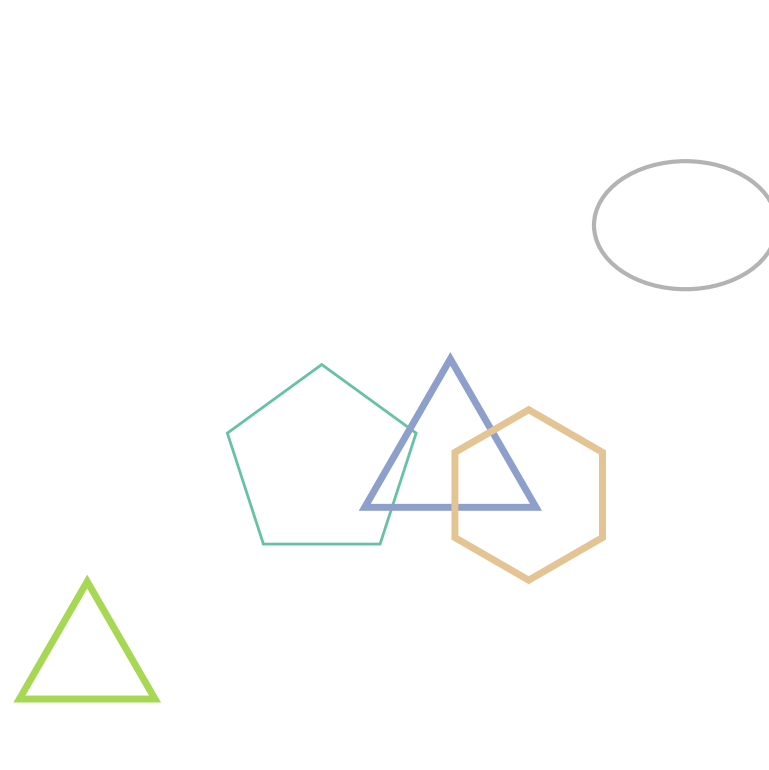[{"shape": "pentagon", "thickness": 1, "radius": 0.64, "center": [0.418, 0.398]}, {"shape": "triangle", "thickness": 2.5, "radius": 0.64, "center": [0.585, 0.405]}, {"shape": "triangle", "thickness": 2.5, "radius": 0.51, "center": [0.113, 0.143]}, {"shape": "hexagon", "thickness": 2.5, "radius": 0.55, "center": [0.687, 0.357]}, {"shape": "oval", "thickness": 1.5, "radius": 0.59, "center": [0.89, 0.708]}]